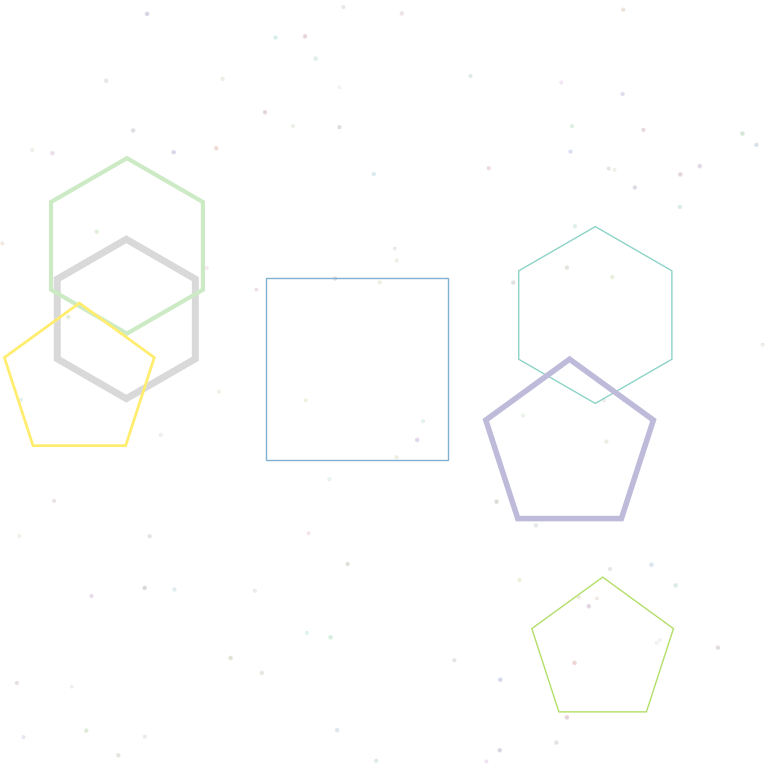[{"shape": "hexagon", "thickness": 0.5, "radius": 0.57, "center": [0.773, 0.591]}, {"shape": "pentagon", "thickness": 2, "radius": 0.57, "center": [0.74, 0.419]}, {"shape": "square", "thickness": 0.5, "radius": 0.59, "center": [0.464, 0.521]}, {"shape": "pentagon", "thickness": 0.5, "radius": 0.48, "center": [0.783, 0.154]}, {"shape": "hexagon", "thickness": 2.5, "radius": 0.52, "center": [0.164, 0.586]}, {"shape": "hexagon", "thickness": 1.5, "radius": 0.57, "center": [0.165, 0.681]}, {"shape": "pentagon", "thickness": 1, "radius": 0.51, "center": [0.103, 0.504]}]